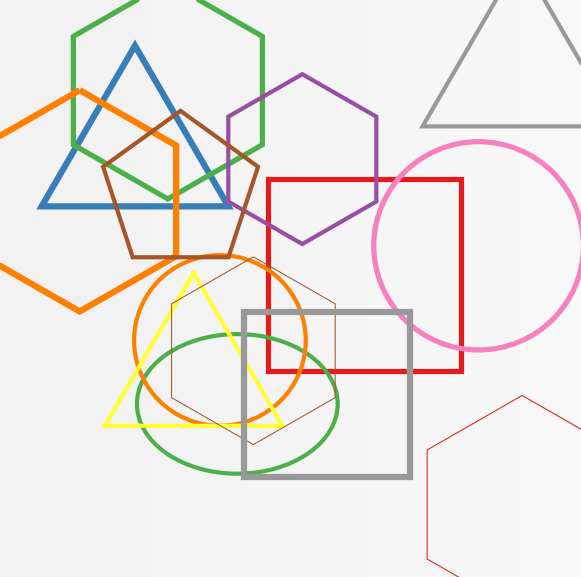[{"shape": "hexagon", "thickness": 0.5, "radius": 0.94, "center": [0.898, 0.126]}, {"shape": "square", "thickness": 2.5, "radius": 0.83, "center": [0.627, 0.523]}, {"shape": "triangle", "thickness": 3, "radius": 0.93, "center": [0.232, 0.735]}, {"shape": "hexagon", "thickness": 2.5, "radius": 0.94, "center": [0.289, 0.842]}, {"shape": "oval", "thickness": 2, "radius": 0.86, "center": [0.408, 0.3]}, {"shape": "hexagon", "thickness": 2, "radius": 0.74, "center": [0.52, 0.724]}, {"shape": "circle", "thickness": 2, "radius": 0.74, "center": [0.378, 0.41]}, {"shape": "hexagon", "thickness": 3, "radius": 0.96, "center": [0.137, 0.651]}, {"shape": "triangle", "thickness": 2, "radius": 0.88, "center": [0.333, 0.35]}, {"shape": "hexagon", "thickness": 0.5, "radius": 0.81, "center": [0.436, 0.392]}, {"shape": "pentagon", "thickness": 2, "radius": 0.7, "center": [0.311, 0.667]}, {"shape": "circle", "thickness": 2.5, "radius": 0.9, "center": [0.823, 0.573]}, {"shape": "triangle", "thickness": 2, "radius": 0.97, "center": [0.895, 0.877]}, {"shape": "square", "thickness": 3, "radius": 0.72, "center": [0.563, 0.317]}]